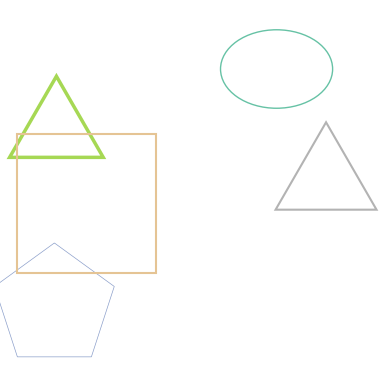[{"shape": "oval", "thickness": 1, "radius": 0.73, "center": [0.718, 0.821]}, {"shape": "pentagon", "thickness": 0.5, "radius": 0.82, "center": [0.141, 0.205]}, {"shape": "triangle", "thickness": 2.5, "radius": 0.7, "center": [0.147, 0.661]}, {"shape": "square", "thickness": 1.5, "radius": 0.9, "center": [0.224, 0.472]}, {"shape": "triangle", "thickness": 1.5, "radius": 0.76, "center": [0.847, 0.531]}]